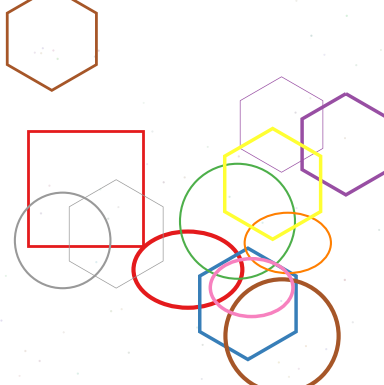[{"shape": "oval", "thickness": 3, "radius": 0.71, "center": [0.488, 0.3]}, {"shape": "square", "thickness": 2, "radius": 0.74, "center": [0.223, 0.511]}, {"shape": "hexagon", "thickness": 2.5, "radius": 0.72, "center": [0.644, 0.211]}, {"shape": "circle", "thickness": 1.5, "radius": 0.75, "center": [0.617, 0.425]}, {"shape": "hexagon", "thickness": 2.5, "radius": 0.66, "center": [0.898, 0.625]}, {"shape": "hexagon", "thickness": 0.5, "radius": 0.62, "center": [0.731, 0.677]}, {"shape": "oval", "thickness": 1.5, "radius": 0.56, "center": [0.748, 0.369]}, {"shape": "hexagon", "thickness": 2.5, "radius": 0.72, "center": [0.708, 0.522]}, {"shape": "circle", "thickness": 3, "radius": 0.74, "center": [0.733, 0.127]}, {"shape": "hexagon", "thickness": 2, "radius": 0.67, "center": [0.135, 0.899]}, {"shape": "oval", "thickness": 2.5, "radius": 0.54, "center": [0.654, 0.253]}, {"shape": "hexagon", "thickness": 0.5, "radius": 0.7, "center": [0.302, 0.392]}, {"shape": "circle", "thickness": 1.5, "radius": 0.62, "center": [0.163, 0.376]}]